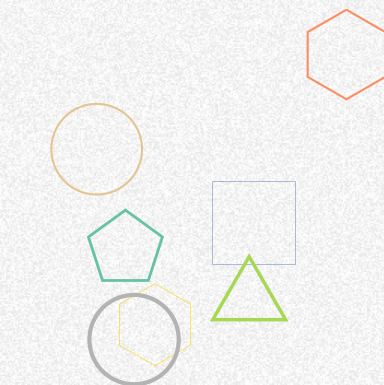[{"shape": "pentagon", "thickness": 2, "radius": 0.51, "center": [0.326, 0.353]}, {"shape": "hexagon", "thickness": 1.5, "radius": 0.58, "center": [0.9, 0.858]}, {"shape": "square", "thickness": 0.5, "radius": 0.54, "center": [0.658, 0.422]}, {"shape": "triangle", "thickness": 2.5, "radius": 0.55, "center": [0.647, 0.224]}, {"shape": "hexagon", "thickness": 0.5, "radius": 0.53, "center": [0.402, 0.157]}, {"shape": "circle", "thickness": 1.5, "radius": 0.59, "center": [0.251, 0.612]}, {"shape": "circle", "thickness": 3, "radius": 0.58, "center": [0.348, 0.118]}]